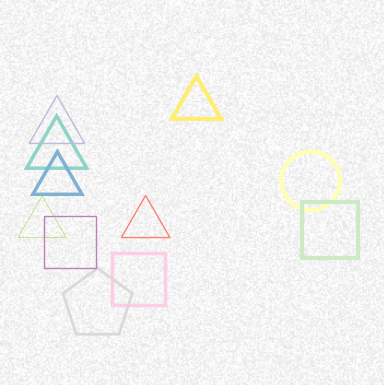[{"shape": "triangle", "thickness": 2.5, "radius": 0.45, "center": [0.147, 0.608]}, {"shape": "circle", "thickness": 3, "radius": 0.38, "center": [0.807, 0.53]}, {"shape": "triangle", "thickness": 1, "radius": 0.42, "center": [0.148, 0.669]}, {"shape": "triangle", "thickness": 1, "radius": 0.36, "center": [0.378, 0.419]}, {"shape": "triangle", "thickness": 2.5, "radius": 0.37, "center": [0.149, 0.532]}, {"shape": "triangle", "thickness": 0.5, "radius": 0.36, "center": [0.109, 0.419]}, {"shape": "square", "thickness": 2.5, "radius": 0.34, "center": [0.36, 0.276]}, {"shape": "pentagon", "thickness": 2, "radius": 0.47, "center": [0.254, 0.209]}, {"shape": "square", "thickness": 1, "radius": 0.34, "center": [0.182, 0.371]}, {"shape": "square", "thickness": 3, "radius": 0.37, "center": [0.857, 0.403]}, {"shape": "triangle", "thickness": 3, "radius": 0.37, "center": [0.51, 0.728]}]